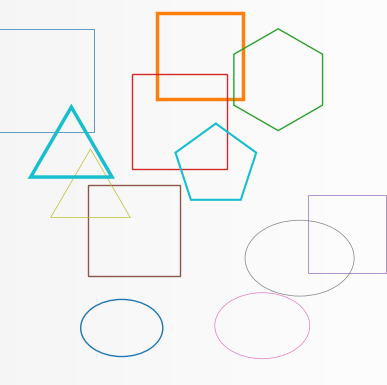[{"shape": "oval", "thickness": 1, "radius": 0.53, "center": [0.314, 0.148]}, {"shape": "square", "thickness": 0.5, "radius": 0.67, "center": [0.11, 0.79]}, {"shape": "square", "thickness": 2.5, "radius": 0.55, "center": [0.516, 0.854]}, {"shape": "hexagon", "thickness": 1, "radius": 0.66, "center": [0.718, 0.793]}, {"shape": "square", "thickness": 1, "radius": 0.62, "center": [0.463, 0.684]}, {"shape": "square", "thickness": 0.5, "radius": 0.5, "center": [0.894, 0.392]}, {"shape": "square", "thickness": 1, "radius": 0.59, "center": [0.346, 0.401]}, {"shape": "oval", "thickness": 0.5, "radius": 0.61, "center": [0.677, 0.154]}, {"shape": "oval", "thickness": 0.5, "radius": 0.7, "center": [0.773, 0.329]}, {"shape": "triangle", "thickness": 0.5, "radius": 0.59, "center": [0.234, 0.494]}, {"shape": "triangle", "thickness": 2.5, "radius": 0.61, "center": [0.184, 0.601]}, {"shape": "pentagon", "thickness": 1.5, "radius": 0.55, "center": [0.557, 0.57]}]